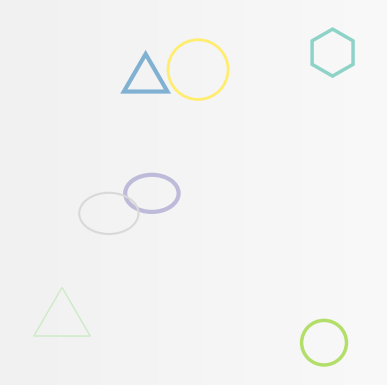[{"shape": "hexagon", "thickness": 2.5, "radius": 0.31, "center": [0.858, 0.863]}, {"shape": "oval", "thickness": 3, "radius": 0.34, "center": [0.392, 0.498]}, {"shape": "triangle", "thickness": 3, "radius": 0.32, "center": [0.376, 0.795]}, {"shape": "circle", "thickness": 2.5, "radius": 0.29, "center": [0.836, 0.11]}, {"shape": "oval", "thickness": 1.5, "radius": 0.38, "center": [0.281, 0.446]}, {"shape": "triangle", "thickness": 1, "radius": 0.42, "center": [0.16, 0.169]}, {"shape": "circle", "thickness": 2, "radius": 0.39, "center": [0.511, 0.819]}]